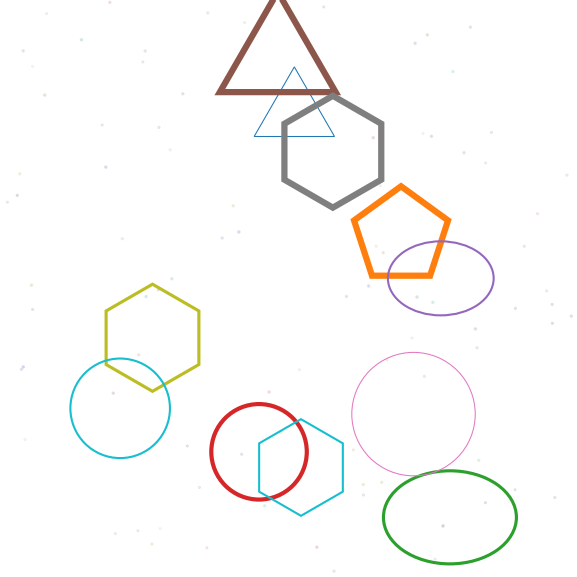[{"shape": "triangle", "thickness": 0.5, "radius": 0.4, "center": [0.51, 0.803]}, {"shape": "pentagon", "thickness": 3, "radius": 0.43, "center": [0.694, 0.591]}, {"shape": "oval", "thickness": 1.5, "radius": 0.58, "center": [0.779, 0.103]}, {"shape": "circle", "thickness": 2, "radius": 0.41, "center": [0.449, 0.217]}, {"shape": "oval", "thickness": 1, "radius": 0.46, "center": [0.763, 0.517]}, {"shape": "triangle", "thickness": 3, "radius": 0.58, "center": [0.481, 0.897]}, {"shape": "circle", "thickness": 0.5, "radius": 0.53, "center": [0.716, 0.282]}, {"shape": "hexagon", "thickness": 3, "radius": 0.48, "center": [0.576, 0.736]}, {"shape": "hexagon", "thickness": 1.5, "radius": 0.46, "center": [0.264, 0.414]}, {"shape": "hexagon", "thickness": 1, "radius": 0.42, "center": [0.521, 0.19]}, {"shape": "circle", "thickness": 1, "radius": 0.43, "center": [0.208, 0.292]}]